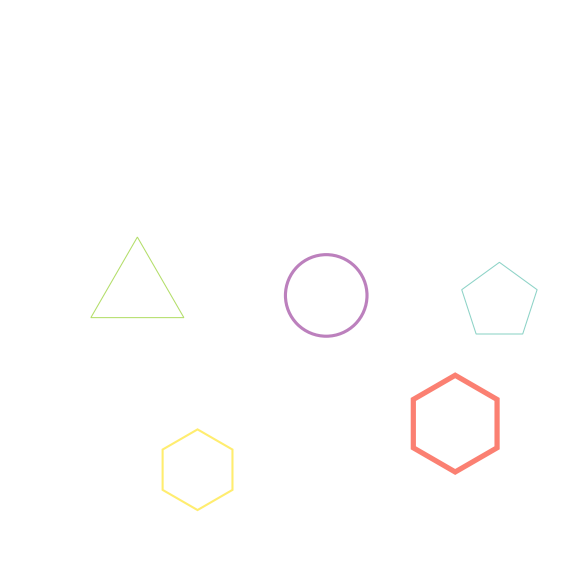[{"shape": "pentagon", "thickness": 0.5, "radius": 0.34, "center": [0.865, 0.476]}, {"shape": "hexagon", "thickness": 2.5, "radius": 0.42, "center": [0.788, 0.266]}, {"shape": "triangle", "thickness": 0.5, "radius": 0.46, "center": [0.238, 0.496]}, {"shape": "circle", "thickness": 1.5, "radius": 0.35, "center": [0.565, 0.488]}, {"shape": "hexagon", "thickness": 1, "radius": 0.35, "center": [0.342, 0.186]}]